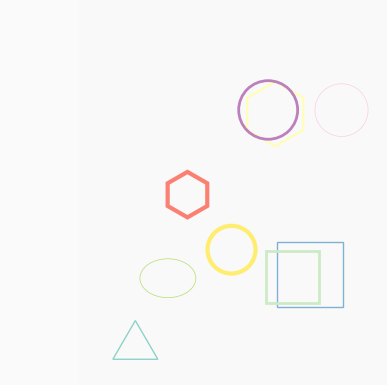[{"shape": "triangle", "thickness": 1, "radius": 0.34, "center": [0.349, 0.1]}, {"shape": "hexagon", "thickness": 1.5, "radius": 0.42, "center": [0.71, 0.704]}, {"shape": "hexagon", "thickness": 3, "radius": 0.3, "center": [0.484, 0.494]}, {"shape": "square", "thickness": 1, "radius": 0.43, "center": [0.801, 0.287]}, {"shape": "oval", "thickness": 0.5, "radius": 0.36, "center": [0.433, 0.277]}, {"shape": "circle", "thickness": 0.5, "radius": 0.34, "center": [0.881, 0.714]}, {"shape": "circle", "thickness": 2, "radius": 0.38, "center": [0.692, 0.714]}, {"shape": "square", "thickness": 2, "radius": 0.34, "center": [0.754, 0.281]}, {"shape": "circle", "thickness": 3, "radius": 0.31, "center": [0.597, 0.351]}]